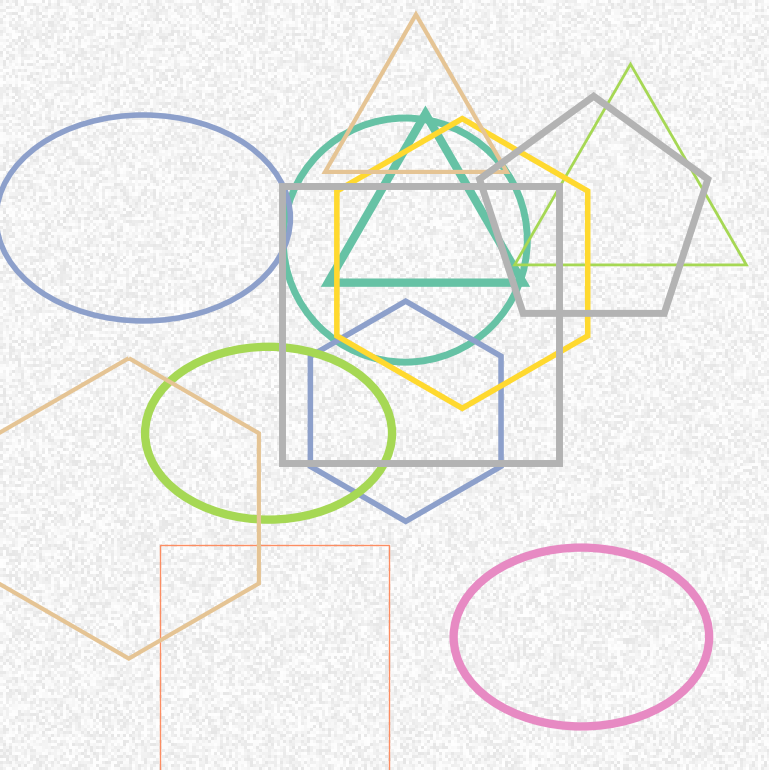[{"shape": "circle", "thickness": 2.5, "radius": 0.79, "center": [0.526, 0.688]}, {"shape": "triangle", "thickness": 3, "radius": 0.73, "center": [0.553, 0.706]}, {"shape": "square", "thickness": 0.5, "radius": 0.74, "center": [0.356, 0.143]}, {"shape": "hexagon", "thickness": 2, "radius": 0.71, "center": [0.527, 0.466]}, {"shape": "oval", "thickness": 2, "radius": 0.96, "center": [0.186, 0.717]}, {"shape": "oval", "thickness": 3, "radius": 0.83, "center": [0.755, 0.173]}, {"shape": "oval", "thickness": 3, "radius": 0.8, "center": [0.349, 0.437]}, {"shape": "triangle", "thickness": 1, "radius": 0.87, "center": [0.819, 0.743]}, {"shape": "hexagon", "thickness": 2, "radius": 0.94, "center": [0.6, 0.658]}, {"shape": "hexagon", "thickness": 1.5, "radius": 0.98, "center": [0.167, 0.34]}, {"shape": "triangle", "thickness": 1.5, "radius": 0.68, "center": [0.54, 0.845]}, {"shape": "square", "thickness": 2.5, "radius": 0.9, "center": [0.546, 0.579]}, {"shape": "pentagon", "thickness": 2.5, "radius": 0.78, "center": [0.771, 0.719]}]